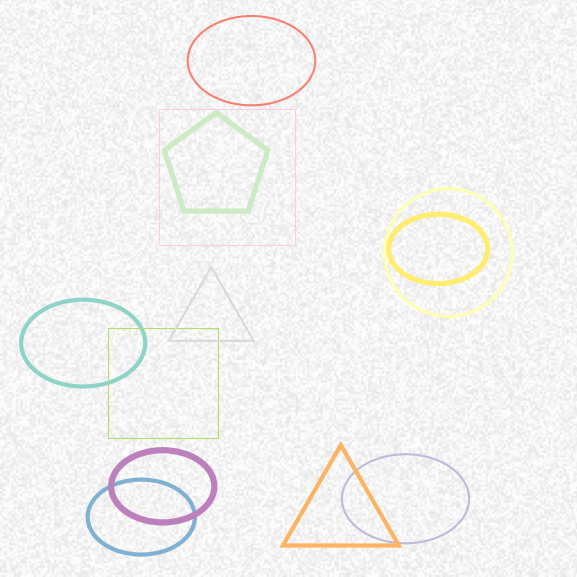[{"shape": "oval", "thickness": 2, "radius": 0.54, "center": [0.144, 0.405]}, {"shape": "circle", "thickness": 1.5, "radius": 0.55, "center": [0.776, 0.562]}, {"shape": "oval", "thickness": 1, "radius": 0.55, "center": [0.702, 0.135]}, {"shape": "oval", "thickness": 1, "radius": 0.55, "center": [0.435, 0.894]}, {"shape": "oval", "thickness": 2, "radius": 0.46, "center": [0.245, 0.104]}, {"shape": "triangle", "thickness": 2, "radius": 0.58, "center": [0.59, 0.113]}, {"shape": "square", "thickness": 0.5, "radius": 0.48, "center": [0.282, 0.336]}, {"shape": "square", "thickness": 0.5, "radius": 0.59, "center": [0.392, 0.692]}, {"shape": "triangle", "thickness": 1, "radius": 0.43, "center": [0.366, 0.451]}, {"shape": "oval", "thickness": 3, "radius": 0.45, "center": [0.282, 0.157]}, {"shape": "pentagon", "thickness": 2.5, "radius": 0.47, "center": [0.374, 0.71]}, {"shape": "oval", "thickness": 2.5, "radius": 0.43, "center": [0.759, 0.568]}]